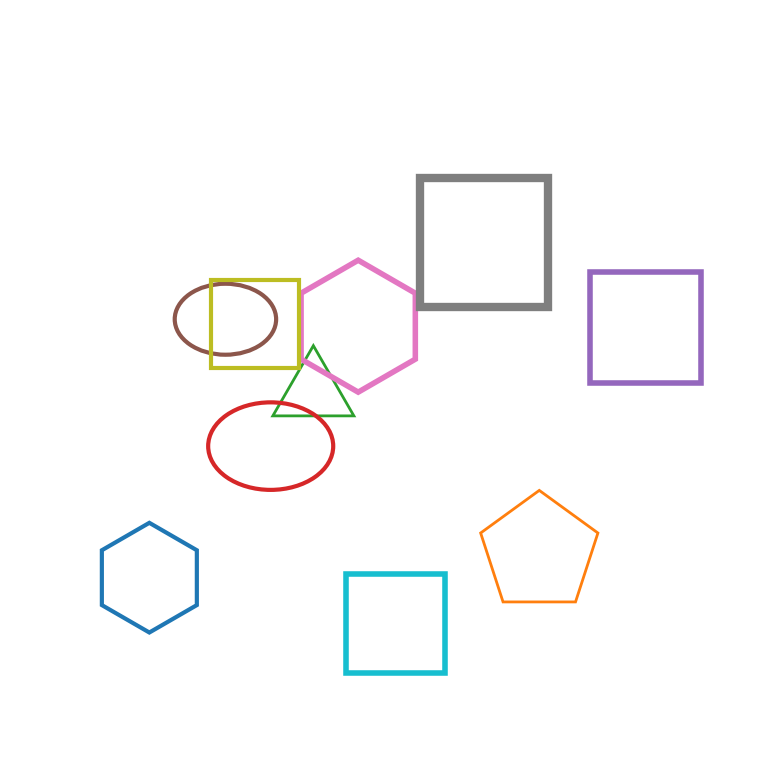[{"shape": "hexagon", "thickness": 1.5, "radius": 0.36, "center": [0.194, 0.25]}, {"shape": "pentagon", "thickness": 1, "radius": 0.4, "center": [0.7, 0.283]}, {"shape": "triangle", "thickness": 1, "radius": 0.3, "center": [0.407, 0.49]}, {"shape": "oval", "thickness": 1.5, "radius": 0.41, "center": [0.352, 0.421]}, {"shape": "square", "thickness": 2, "radius": 0.36, "center": [0.838, 0.575]}, {"shape": "oval", "thickness": 1.5, "radius": 0.33, "center": [0.293, 0.585]}, {"shape": "hexagon", "thickness": 2, "radius": 0.43, "center": [0.465, 0.576]}, {"shape": "square", "thickness": 3, "radius": 0.42, "center": [0.628, 0.685]}, {"shape": "square", "thickness": 1.5, "radius": 0.29, "center": [0.331, 0.579]}, {"shape": "square", "thickness": 2, "radius": 0.32, "center": [0.514, 0.19]}]